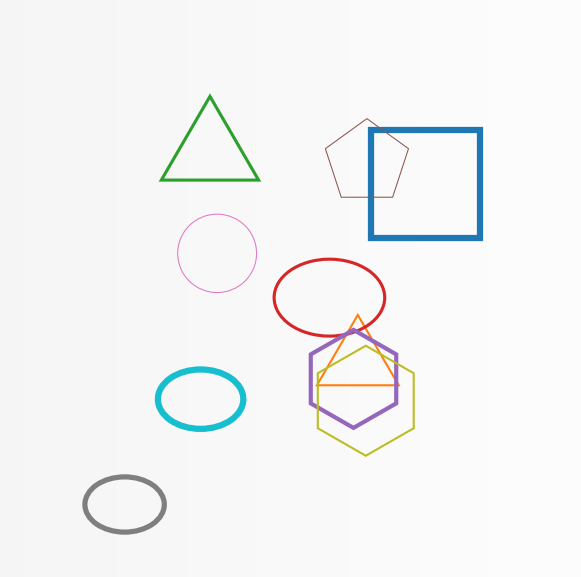[{"shape": "square", "thickness": 3, "radius": 0.47, "center": [0.732, 0.681]}, {"shape": "triangle", "thickness": 1, "radius": 0.41, "center": [0.616, 0.373]}, {"shape": "triangle", "thickness": 1.5, "radius": 0.48, "center": [0.361, 0.736]}, {"shape": "oval", "thickness": 1.5, "radius": 0.48, "center": [0.567, 0.484]}, {"shape": "hexagon", "thickness": 2, "radius": 0.42, "center": [0.608, 0.343]}, {"shape": "pentagon", "thickness": 0.5, "radius": 0.38, "center": [0.631, 0.718]}, {"shape": "circle", "thickness": 0.5, "radius": 0.34, "center": [0.374, 0.56]}, {"shape": "oval", "thickness": 2.5, "radius": 0.34, "center": [0.214, 0.126]}, {"shape": "hexagon", "thickness": 1, "radius": 0.48, "center": [0.629, 0.305]}, {"shape": "oval", "thickness": 3, "radius": 0.37, "center": [0.345, 0.308]}]